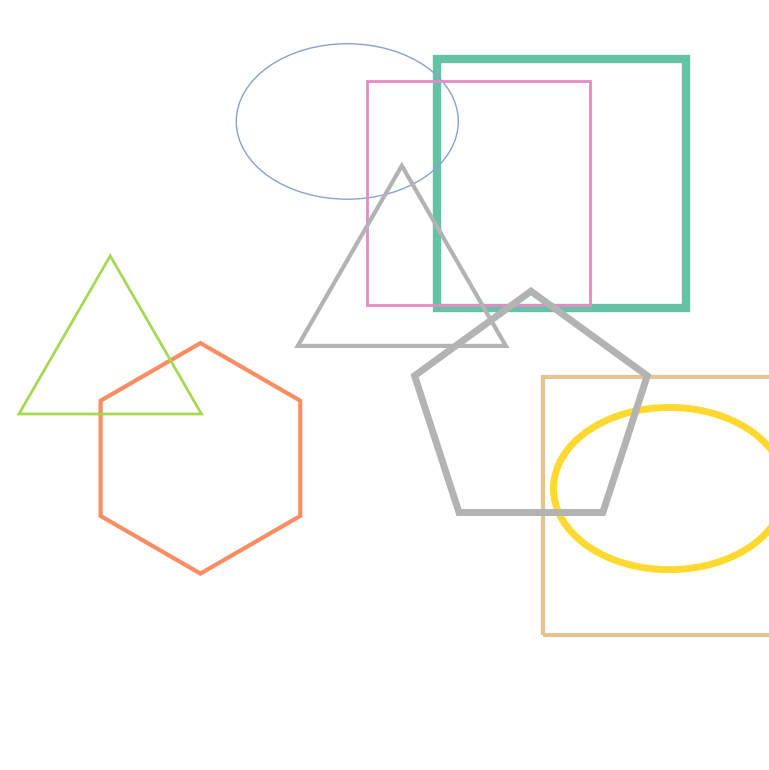[{"shape": "square", "thickness": 3, "radius": 0.81, "center": [0.729, 0.762]}, {"shape": "hexagon", "thickness": 1.5, "radius": 0.75, "center": [0.26, 0.405]}, {"shape": "oval", "thickness": 0.5, "radius": 0.72, "center": [0.451, 0.842]}, {"shape": "square", "thickness": 1, "radius": 0.73, "center": [0.622, 0.749]}, {"shape": "triangle", "thickness": 1, "radius": 0.68, "center": [0.143, 0.531]}, {"shape": "oval", "thickness": 2.5, "radius": 0.75, "center": [0.869, 0.366]}, {"shape": "square", "thickness": 1.5, "radius": 0.84, "center": [0.872, 0.343]}, {"shape": "pentagon", "thickness": 2.5, "radius": 0.79, "center": [0.69, 0.463]}, {"shape": "triangle", "thickness": 1.5, "radius": 0.78, "center": [0.522, 0.629]}]